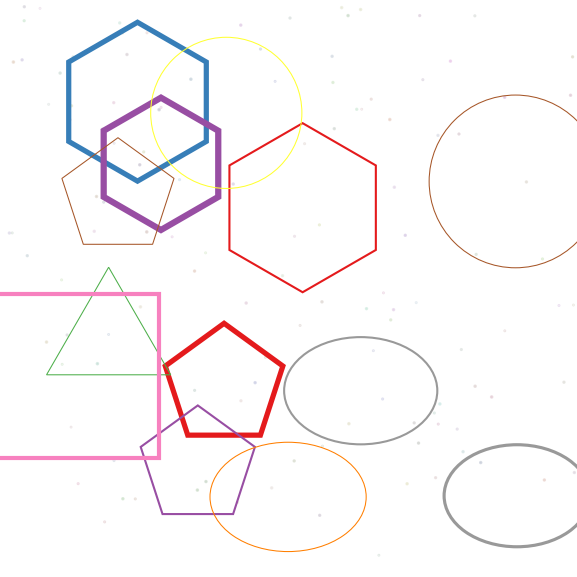[{"shape": "hexagon", "thickness": 1, "radius": 0.73, "center": [0.524, 0.639]}, {"shape": "pentagon", "thickness": 2.5, "radius": 0.54, "center": [0.388, 0.332]}, {"shape": "hexagon", "thickness": 2.5, "radius": 0.69, "center": [0.238, 0.823]}, {"shape": "triangle", "thickness": 0.5, "radius": 0.62, "center": [0.188, 0.412]}, {"shape": "hexagon", "thickness": 3, "radius": 0.57, "center": [0.279, 0.715]}, {"shape": "pentagon", "thickness": 1, "radius": 0.52, "center": [0.343, 0.193]}, {"shape": "oval", "thickness": 0.5, "radius": 0.68, "center": [0.499, 0.139]}, {"shape": "circle", "thickness": 0.5, "radius": 0.65, "center": [0.392, 0.804]}, {"shape": "pentagon", "thickness": 0.5, "radius": 0.51, "center": [0.204, 0.659]}, {"shape": "circle", "thickness": 0.5, "radius": 0.75, "center": [0.893, 0.685]}, {"shape": "square", "thickness": 2, "radius": 0.71, "center": [0.134, 0.348]}, {"shape": "oval", "thickness": 1.5, "radius": 0.63, "center": [0.895, 0.141]}, {"shape": "oval", "thickness": 1, "radius": 0.66, "center": [0.625, 0.323]}]